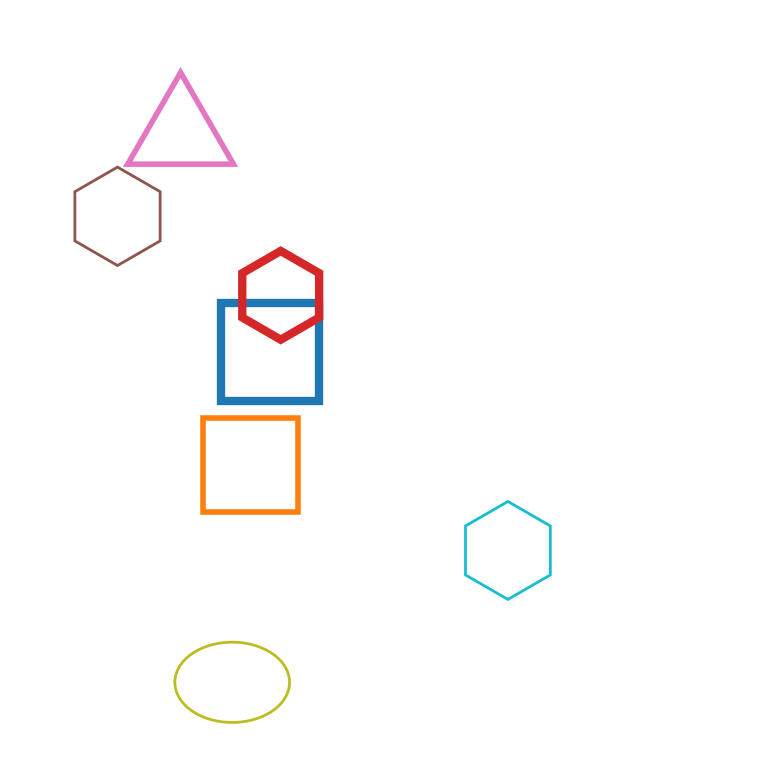[{"shape": "square", "thickness": 3, "radius": 0.32, "center": [0.351, 0.542]}, {"shape": "square", "thickness": 2, "radius": 0.31, "center": [0.325, 0.396]}, {"shape": "hexagon", "thickness": 3, "radius": 0.29, "center": [0.365, 0.616]}, {"shape": "hexagon", "thickness": 1, "radius": 0.32, "center": [0.153, 0.719]}, {"shape": "triangle", "thickness": 2, "radius": 0.4, "center": [0.235, 0.826]}, {"shape": "oval", "thickness": 1, "radius": 0.37, "center": [0.302, 0.114]}, {"shape": "hexagon", "thickness": 1, "radius": 0.32, "center": [0.66, 0.285]}]